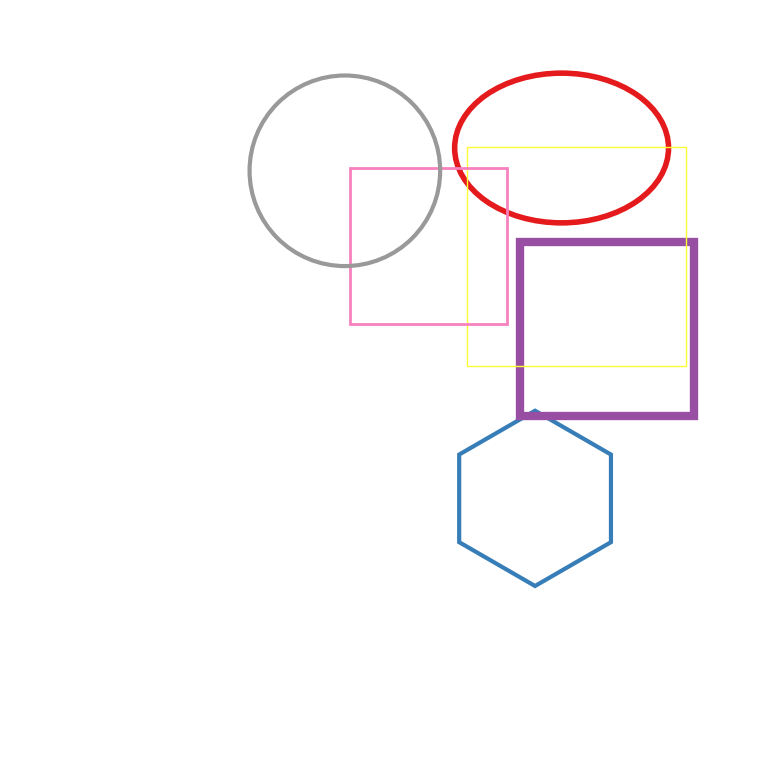[{"shape": "oval", "thickness": 2, "radius": 0.69, "center": [0.729, 0.808]}, {"shape": "hexagon", "thickness": 1.5, "radius": 0.57, "center": [0.695, 0.353]}, {"shape": "square", "thickness": 3, "radius": 0.57, "center": [0.788, 0.573]}, {"shape": "square", "thickness": 0.5, "radius": 0.71, "center": [0.749, 0.667]}, {"shape": "square", "thickness": 1, "radius": 0.51, "center": [0.557, 0.681]}, {"shape": "circle", "thickness": 1.5, "radius": 0.62, "center": [0.448, 0.778]}]